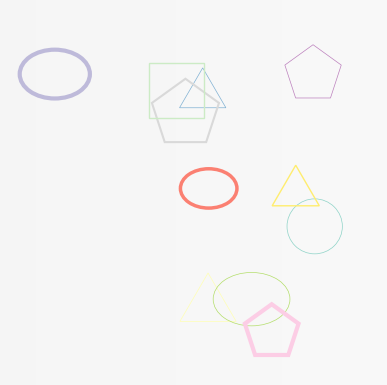[{"shape": "circle", "thickness": 0.5, "radius": 0.36, "center": [0.812, 0.412]}, {"shape": "triangle", "thickness": 0.5, "radius": 0.42, "center": [0.537, 0.207]}, {"shape": "oval", "thickness": 3, "radius": 0.45, "center": [0.141, 0.808]}, {"shape": "oval", "thickness": 2.5, "radius": 0.36, "center": [0.539, 0.511]}, {"shape": "triangle", "thickness": 0.5, "radius": 0.35, "center": [0.523, 0.755]}, {"shape": "oval", "thickness": 0.5, "radius": 0.5, "center": [0.649, 0.223]}, {"shape": "pentagon", "thickness": 3, "radius": 0.36, "center": [0.701, 0.137]}, {"shape": "pentagon", "thickness": 1.5, "radius": 0.45, "center": [0.479, 0.704]}, {"shape": "pentagon", "thickness": 0.5, "radius": 0.38, "center": [0.808, 0.807]}, {"shape": "square", "thickness": 1, "radius": 0.36, "center": [0.456, 0.765]}, {"shape": "triangle", "thickness": 1, "radius": 0.35, "center": [0.763, 0.501]}]